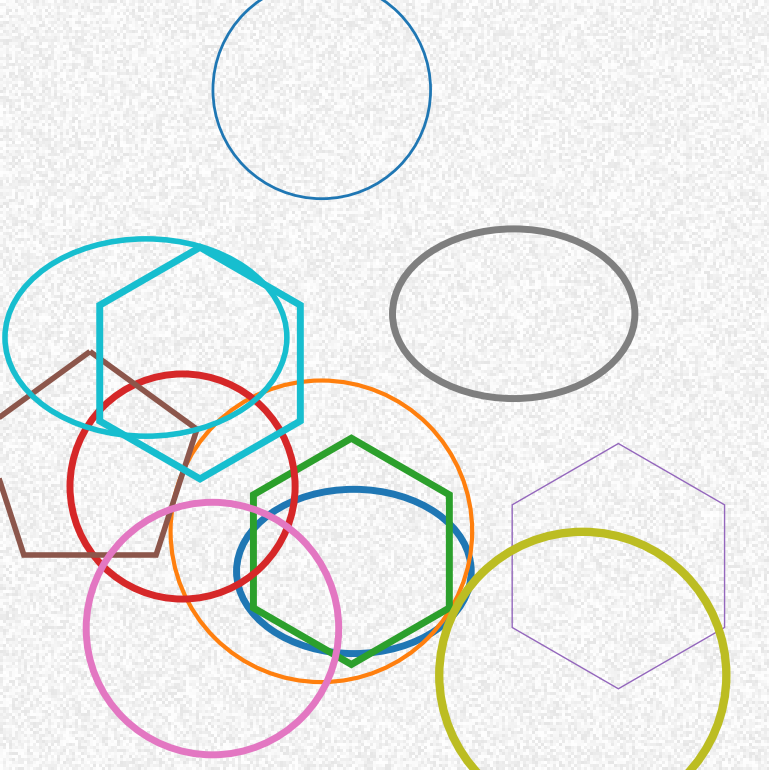[{"shape": "circle", "thickness": 1, "radius": 0.71, "center": [0.418, 0.883]}, {"shape": "oval", "thickness": 2.5, "radius": 0.76, "center": [0.46, 0.258]}, {"shape": "circle", "thickness": 1.5, "radius": 0.98, "center": [0.417, 0.31]}, {"shape": "hexagon", "thickness": 2.5, "radius": 0.73, "center": [0.456, 0.284]}, {"shape": "circle", "thickness": 2.5, "radius": 0.73, "center": [0.237, 0.368]}, {"shape": "hexagon", "thickness": 0.5, "radius": 0.8, "center": [0.803, 0.265]}, {"shape": "pentagon", "thickness": 2, "radius": 0.73, "center": [0.117, 0.397]}, {"shape": "circle", "thickness": 2.5, "radius": 0.82, "center": [0.276, 0.184]}, {"shape": "oval", "thickness": 2.5, "radius": 0.79, "center": [0.667, 0.593]}, {"shape": "circle", "thickness": 3, "radius": 0.93, "center": [0.757, 0.123]}, {"shape": "hexagon", "thickness": 2.5, "radius": 0.75, "center": [0.26, 0.528]}, {"shape": "oval", "thickness": 2, "radius": 0.92, "center": [0.19, 0.562]}]